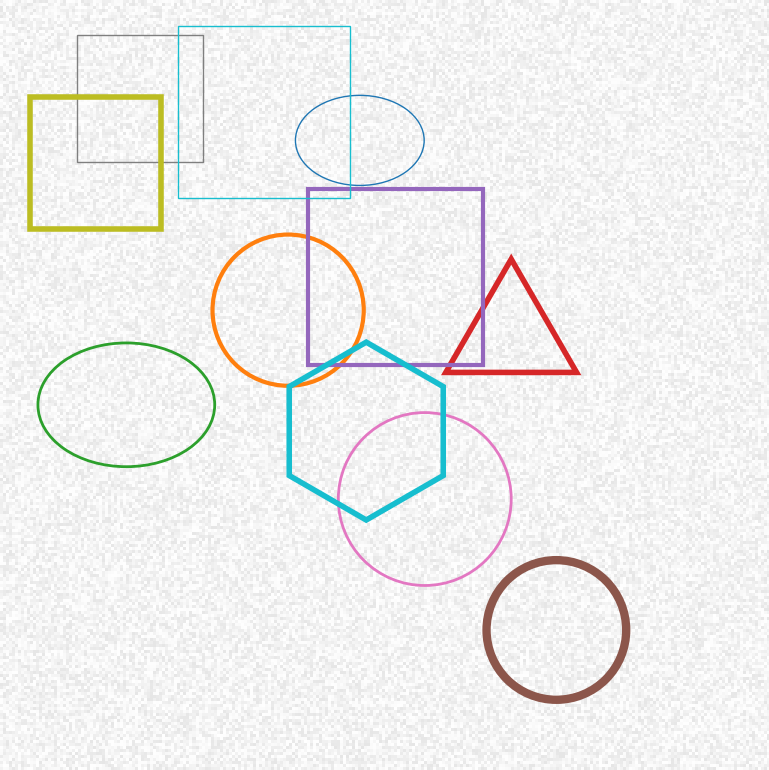[{"shape": "oval", "thickness": 0.5, "radius": 0.42, "center": [0.467, 0.818]}, {"shape": "circle", "thickness": 1.5, "radius": 0.49, "center": [0.374, 0.597]}, {"shape": "oval", "thickness": 1, "radius": 0.57, "center": [0.164, 0.474]}, {"shape": "triangle", "thickness": 2, "radius": 0.49, "center": [0.664, 0.565]}, {"shape": "square", "thickness": 1.5, "radius": 0.57, "center": [0.514, 0.64]}, {"shape": "circle", "thickness": 3, "radius": 0.45, "center": [0.723, 0.182]}, {"shape": "circle", "thickness": 1, "radius": 0.56, "center": [0.552, 0.352]}, {"shape": "square", "thickness": 0.5, "radius": 0.41, "center": [0.182, 0.872]}, {"shape": "square", "thickness": 2, "radius": 0.43, "center": [0.124, 0.788]}, {"shape": "hexagon", "thickness": 2, "radius": 0.58, "center": [0.476, 0.44]}, {"shape": "square", "thickness": 0.5, "radius": 0.56, "center": [0.343, 0.854]}]